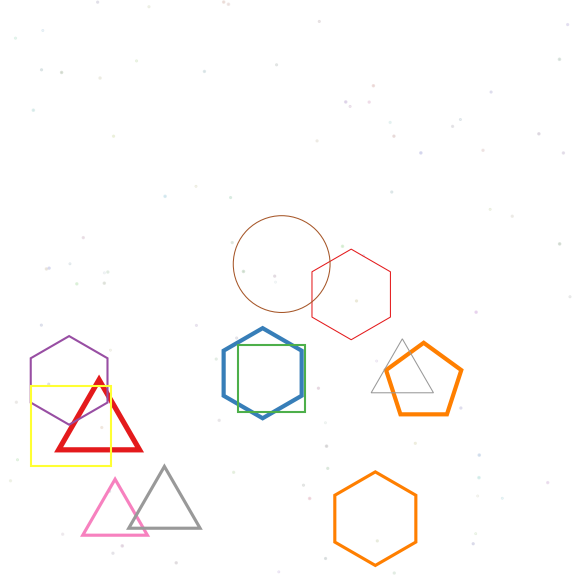[{"shape": "hexagon", "thickness": 0.5, "radius": 0.39, "center": [0.608, 0.489]}, {"shape": "triangle", "thickness": 2.5, "radius": 0.4, "center": [0.172, 0.261]}, {"shape": "hexagon", "thickness": 2, "radius": 0.39, "center": [0.455, 0.353]}, {"shape": "square", "thickness": 1, "radius": 0.29, "center": [0.47, 0.344]}, {"shape": "hexagon", "thickness": 1, "radius": 0.38, "center": [0.12, 0.34]}, {"shape": "pentagon", "thickness": 2, "radius": 0.34, "center": [0.734, 0.337]}, {"shape": "hexagon", "thickness": 1.5, "radius": 0.41, "center": [0.65, 0.101]}, {"shape": "square", "thickness": 1, "radius": 0.35, "center": [0.122, 0.262]}, {"shape": "circle", "thickness": 0.5, "radius": 0.42, "center": [0.488, 0.542]}, {"shape": "triangle", "thickness": 1.5, "radius": 0.32, "center": [0.199, 0.105]}, {"shape": "triangle", "thickness": 0.5, "radius": 0.31, "center": [0.697, 0.35]}, {"shape": "triangle", "thickness": 1.5, "radius": 0.36, "center": [0.285, 0.12]}]